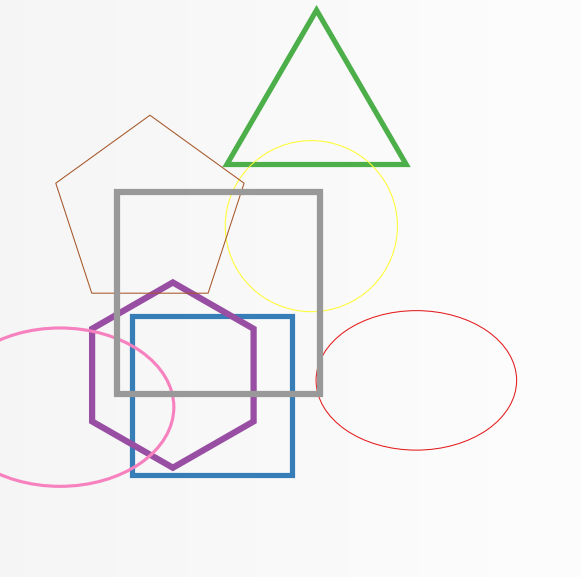[{"shape": "oval", "thickness": 0.5, "radius": 0.86, "center": [0.716, 0.34]}, {"shape": "square", "thickness": 2.5, "radius": 0.69, "center": [0.364, 0.314]}, {"shape": "triangle", "thickness": 2.5, "radius": 0.89, "center": [0.545, 0.803]}, {"shape": "hexagon", "thickness": 3, "radius": 0.8, "center": [0.297, 0.35]}, {"shape": "circle", "thickness": 0.5, "radius": 0.74, "center": [0.536, 0.608]}, {"shape": "pentagon", "thickness": 0.5, "radius": 0.85, "center": [0.258, 0.629]}, {"shape": "oval", "thickness": 1.5, "radius": 0.98, "center": [0.103, 0.294]}, {"shape": "square", "thickness": 3, "radius": 0.87, "center": [0.375, 0.492]}]